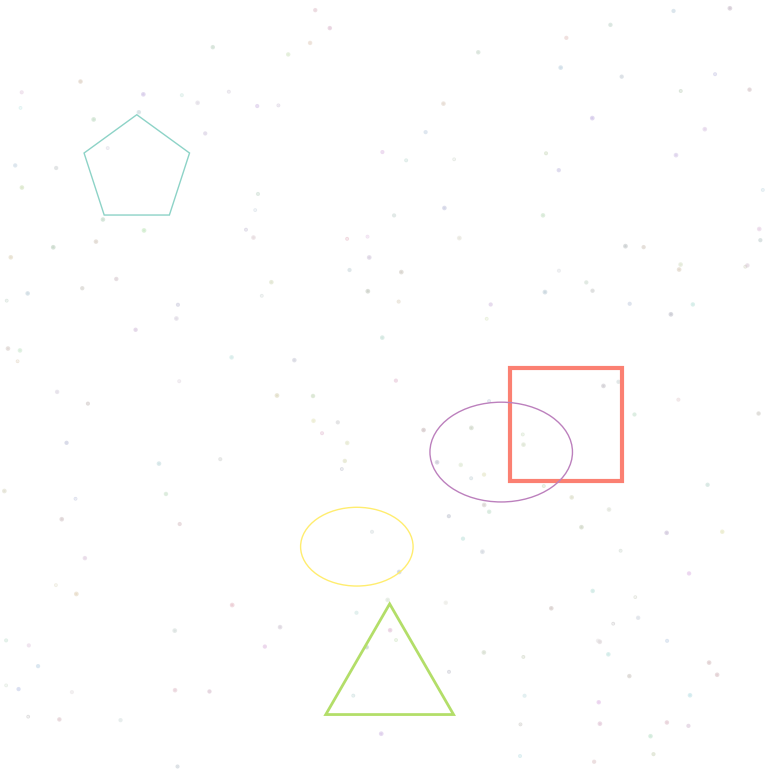[{"shape": "pentagon", "thickness": 0.5, "radius": 0.36, "center": [0.178, 0.779]}, {"shape": "square", "thickness": 1.5, "radius": 0.37, "center": [0.735, 0.449]}, {"shape": "triangle", "thickness": 1, "radius": 0.48, "center": [0.506, 0.12]}, {"shape": "oval", "thickness": 0.5, "radius": 0.46, "center": [0.651, 0.413]}, {"shape": "oval", "thickness": 0.5, "radius": 0.37, "center": [0.463, 0.29]}]